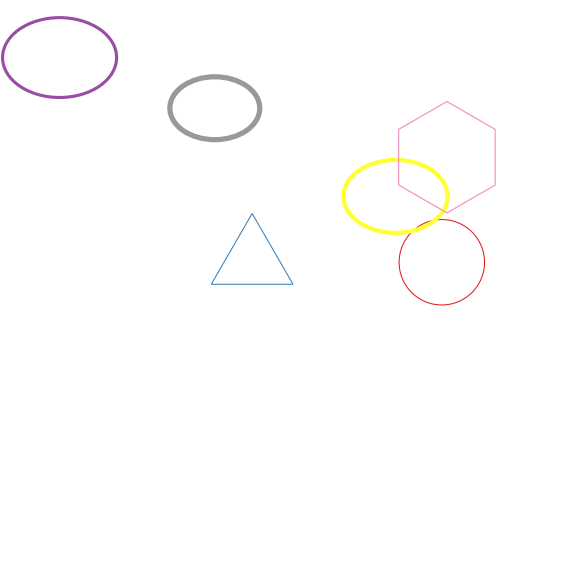[{"shape": "circle", "thickness": 0.5, "radius": 0.37, "center": [0.765, 0.545]}, {"shape": "triangle", "thickness": 0.5, "radius": 0.41, "center": [0.437, 0.548]}, {"shape": "oval", "thickness": 1.5, "radius": 0.49, "center": [0.103, 0.899]}, {"shape": "oval", "thickness": 2, "radius": 0.45, "center": [0.685, 0.659]}, {"shape": "hexagon", "thickness": 0.5, "radius": 0.48, "center": [0.774, 0.727]}, {"shape": "oval", "thickness": 2.5, "radius": 0.39, "center": [0.372, 0.812]}]